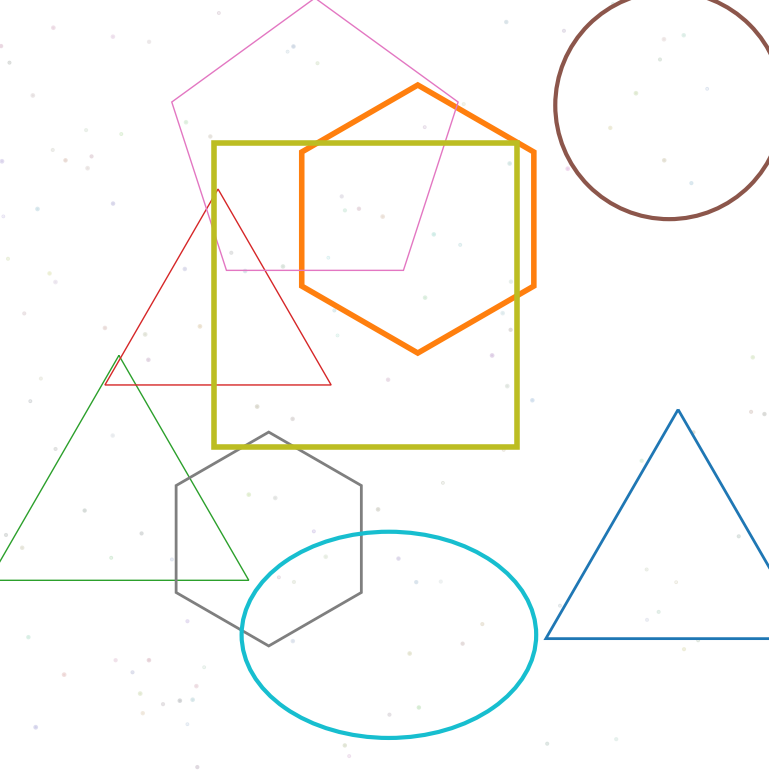[{"shape": "triangle", "thickness": 1, "radius": 0.99, "center": [0.881, 0.27]}, {"shape": "hexagon", "thickness": 2, "radius": 0.87, "center": [0.543, 0.716]}, {"shape": "triangle", "thickness": 0.5, "radius": 0.97, "center": [0.154, 0.344]}, {"shape": "triangle", "thickness": 0.5, "radius": 0.85, "center": [0.283, 0.585]}, {"shape": "circle", "thickness": 1.5, "radius": 0.74, "center": [0.869, 0.863]}, {"shape": "pentagon", "thickness": 0.5, "radius": 0.98, "center": [0.409, 0.807]}, {"shape": "hexagon", "thickness": 1, "radius": 0.69, "center": [0.349, 0.3]}, {"shape": "square", "thickness": 2, "radius": 0.98, "center": [0.474, 0.617]}, {"shape": "oval", "thickness": 1.5, "radius": 0.96, "center": [0.505, 0.176]}]